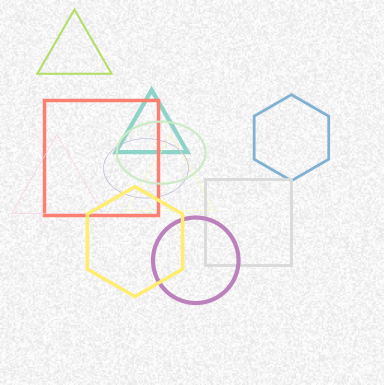[{"shape": "triangle", "thickness": 3, "radius": 0.54, "center": [0.394, 0.659]}, {"shape": "triangle", "thickness": 0.5, "radius": 0.66, "center": [0.444, 0.519]}, {"shape": "oval", "thickness": 0.5, "radius": 0.55, "center": [0.379, 0.563]}, {"shape": "square", "thickness": 2.5, "radius": 0.74, "center": [0.262, 0.591]}, {"shape": "hexagon", "thickness": 2, "radius": 0.56, "center": [0.757, 0.642]}, {"shape": "triangle", "thickness": 1.5, "radius": 0.56, "center": [0.193, 0.864]}, {"shape": "triangle", "thickness": 0.5, "radius": 0.68, "center": [0.148, 0.514]}, {"shape": "square", "thickness": 2, "radius": 0.56, "center": [0.644, 0.423]}, {"shape": "circle", "thickness": 3, "radius": 0.56, "center": [0.508, 0.324]}, {"shape": "oval", "thickness": 1.5, "radius": 0.58, "center": [0.419, 0.604]}, {"shape": "hexagon", "thickness": 2.5, "radius": 0.71, "center": [0.351, 0.373]}]